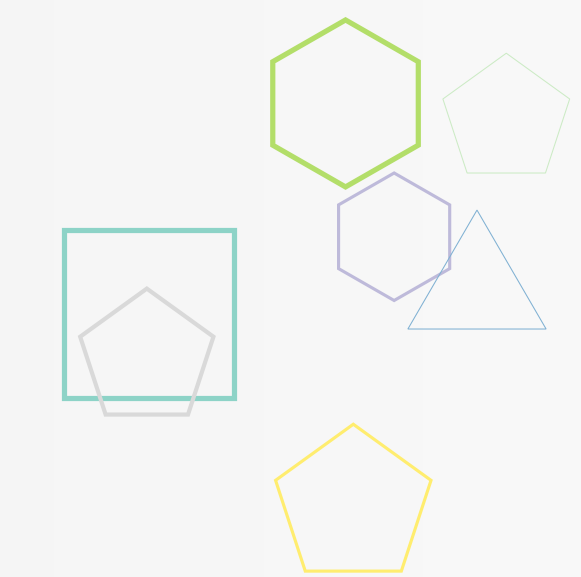[{"shape": "square", "thickness": 2.5, "radius": 0.73, "center": [0.257, 0.456]}, {"shape": "hexagon", "thickness": 1.5, "radius": 0.55, "center": [0.678, 0.589]}, {"shape": "triangle", "thickness": 0.5, "radius": 0.69, "center": [0.821, 0.498]}, {"shape": "hexagon", "thickness": 2.5, "radius": 0.72, "center": [0.594, 0.82]}, {"shape": "pentagon", "thickness": 2, "radius": 0.6, "center": [0.253, 0.379]}, {"shape": "pentagon", "thickness": 0.5, "radius": 0.57, "center": [0.871, 0.792]}, {"shape": "pentagon", "thickness": 1.5, "radius": 0.7, "center": [0.608, 0.124]}]